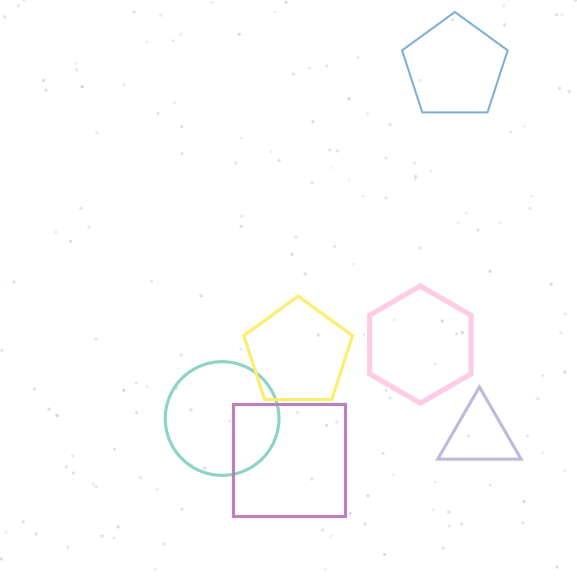[{"shape": "circle", "thickness": 1.5, "radius": 0.49, "center": [0.385, 0.274]}, {"shape": "triangle", "thickness": 1.5, "radius": 0.42, "center": [0.83, 0.246]}, {"shape": "pentagon", "thickness": 1, "radius": 0.48, "center": [0.788, 0.882]}, {"shape": "hexagon", "thickness": 2.5, "radius": 0.51, "center": [0.728, 0.402]}, {"shape": "square", "thickness": 1.5, "radius": 0.48, "center": [0.501, 0.203]}, {"shape": "pentagon", "thickness": 1.5, "radius": 0.49, "center": [0.516, 0.387]}]